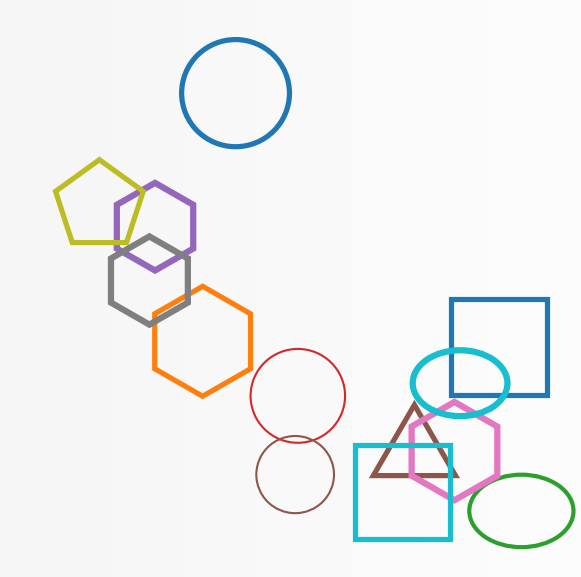[{"shape": "circle", "thickness": 2.5, "radius": 0.46, "center": [0.405, 0.838]}, {"shape": "square", "thickness": 2.5, "radius": 0.41, "center": [0.859, 0.399]}, {"shape": "hexagon", "thickness": 2.5, "radius": 0.48, "center": [0.349, 0.408]}, {"shape": "oval", "thickness": 2, "radius": 0.45, "center": [0.897, 0.114]}, {"shape": "circle", "thickness": 1, "radius": 0.41, "center": [0.512, 0.314]}, {"shape": "hexagon", "thickness": 3, "radius": 0.38, "center": [0.267, 0.607]}, {"shape": "circle", "thickness": 1, "radius": 0.33, "center": [0.508, 0.177]}, {"shape": "triangle", "thickness": 2.5, "radius": 0.41, "center": [0.713, 0.216]}, {"shape": "hexagon", "thickness": 3, "radius": 0.43, "center": [0.782, 0.218]}, {"shape": "hexagon", "thickness": 3, "radius": 0.38, "center": [0.257, 0.513]}, {"shape": "pentagon", "thickness": 2.5, "radius": 0.4, "center": [0.171, 0.643]}, {"shape": "oval", "thickness": 3, "radius": 0.41, "center": [0.792, 0.336]}, {"shape": "square", "thickness": 2.5, "radius": 0.41, "center": [0.692, 0.147]}]